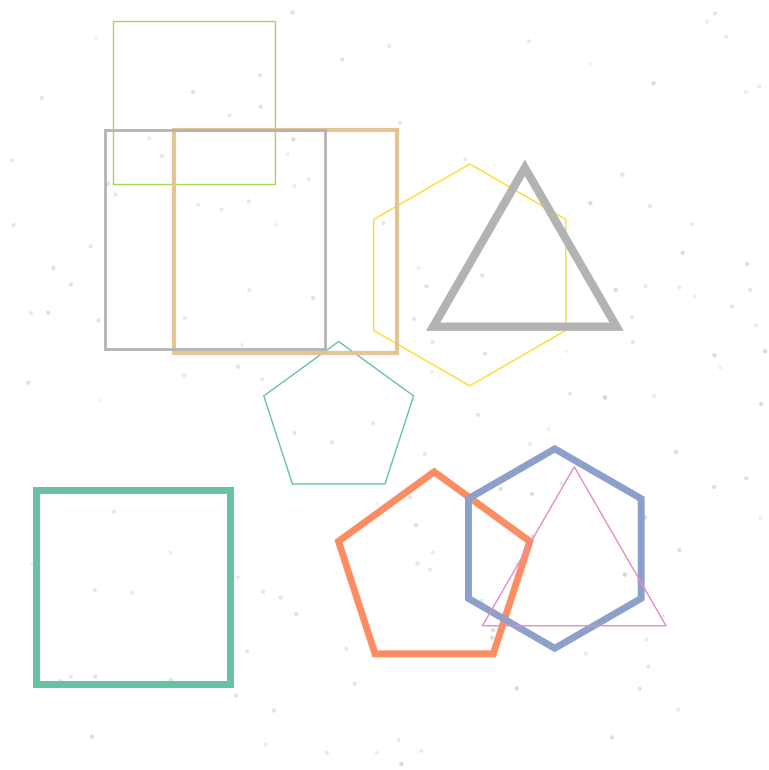[{"shape": "square", "thickness": 2.5, "radius": 0.63, "center": [0.173, 0.237]}, {"shape": "pentagon", "thickness": 0.5, "radius": 0.51, "center": [0.44, 0.454]}, {"shape": "pentagon", "thickness": 2.5, "radius": 0.65, "center": [0.564, 0.257]}, {"shape": "hexagon", "thickness": 2.5, "radius": 0.65, "center": [0.721, 0.288]}, {"shape": "triangle", "thickness": 0.5, "radius": 0.69, "center": [0.746, 0.256]}, {"shape": "square", "thickness": 0.5, "radius": 0.53, "center": [0.252, 0.867]}, {"shape": "hexagon", "thickness": 0.5, "radius": 0.72, "center": [0.61, 0.643]}, {"shape": "square", "thickness": 1.5, "radius": 0.72, "center": [0.371, 0.687]}, {"shape": "square", "thickness": 1, "radius": 0.71, "center": [0.279, 0.689]}, {"shape": "triangle", "thickness": 3, "radius": 0.69, "center": [0.682, 0.644]}]